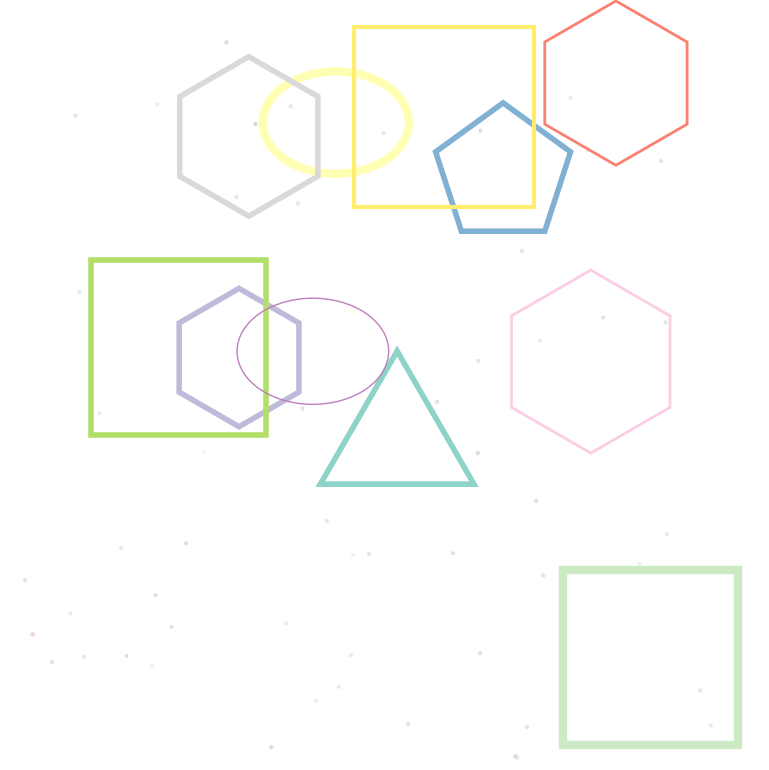[{"shape": "triangle", "thickness": 2, "radius": 0.58, "center": [0.516, 0.429]}, {"shape": "oval", "thickness": 3, "radius": 0.47, "center": [0.436, 0.841]}, {"shape": "hexagon", "thickness": 2, "radius": 0.45, "center": [0.31, 0.536]}, {"shape": "hexagon", "thickness": 1, "radius": 0.53, "center": [0.8, 0.892]}, {"shape": "pentagon", "thickness": 2, "radius": 0.46, "center": [0.653, 0.774]}, {"shape": "square", "thickness": 2, "radius": 0.57, "center": [0.231, 0.548]}, {"shape": "hexagon", "thickness": 1, "radius": 0.59, "center": [0.767, 0.53]}, {"shape": "hexagon", "thickness": 2, "radius": 0.52, "center": [0.323, 0.823]}, {"shape": "oval", "thickness": 0.5, "radius": 0.49, "center": [0.406, 0.544]}, {"shape": "square", "thickness": 3, "radius": 0.57, "center": [0.845, 0.146]}, {"shape": "square", "thickness": 1.5, "radius": 0.58, "center": [0.577, 0.848]}]